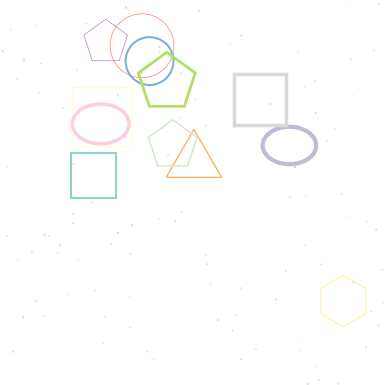[{"shape": "square", "thickness": 1.5, "radius": 0.29, "center": [0.243, 0.544]}, {"shape": "square", "thickness": 0.5, "radius": 0.38, "center": [0.264, 0.697]}, {"shape": "oval", "thickness": 3, "radius": 0.35, "center": [0.752, 0.622]}, {"shape": "circle", "thickness": 0.5, "radius": 0.41, "center": [0.369, 0.881]}, {"shape": "circle", "thickness": 1.5, "radius": 0.31, "center": [0.388, 0.841]}, {"shape": "triangle", "thickness": 1, "radius": 0.42, "center": [0.504, 0.581]}, {"shape": "pentagon", "thickness": 2, "radius": 0.39, "center": [0.433, 0.787]}, {"shape": "oval", "thickness": 2.5, "radius": 0.37, "center": [0.262, 0.678]}, {"shape": "square", "thickness": 2.5, "radius": 0.33, "center": [0.675, 0.742]}, {"shape": "pentagon", "thickness": 0.5, "radius": 0.3, "center": [0.275, 0.89]}, {"shape": "pentagon", "thickness": 1, "radius": 0.33, "center": [0.449, 0.623]}, {"shape": "hexagon", "thickness": 0.5, "radius": 0.33, "center": [0.891, 0.218]}]